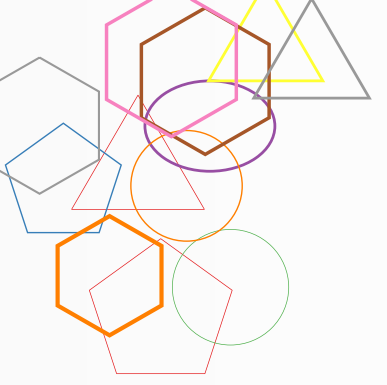[{"shape": "pentagon", "thickness": 0.5, "radius": 0.97, "center": [0.415, 0.186]}, {"shape": "triangle", "thickness": 0.5, "radius": 0.99, "center": [0.356, 0.555]}, {"shape": "pentagon", "thickness": 1, "radius": 0.79, "center": [0.163, 0.523]}, {"shape": "circle", "thickness": 0.5, "radius": 0.75, "center": [0.595, 0.254]}, {"shape": "oval", "thickness": 2, "radius": 0.84, "center": [0.542, 0.673]}, {"shape": "circle", "thickness": 1, "radius": 0.72, "center": [0.481, 0.517]}, {"shape": "hexagon", "thickness": 3, "radius": 0.77, "center": [0.283, 0.284]}, {"shape": "triangle", "thickness": 2, "radius": 0.85, "center": [0.686, 0.875]}, {"shape": "hexagon", "thickness": 2.5, "radius": 0.95, "center": [0.53, 0.789]}, {"shape": "hexagon", "thickness": 2.5, "radius": 0.97, "center": [0.442, 0.838]}, {"shape": "hexagon", "thickness": 1.5, "radius": 0.88, "center": [0.102, 0.674]}, {"shape": "triangle", "thickness": 2, "radius": 0.86, "center": [0.804, 0.831]}]